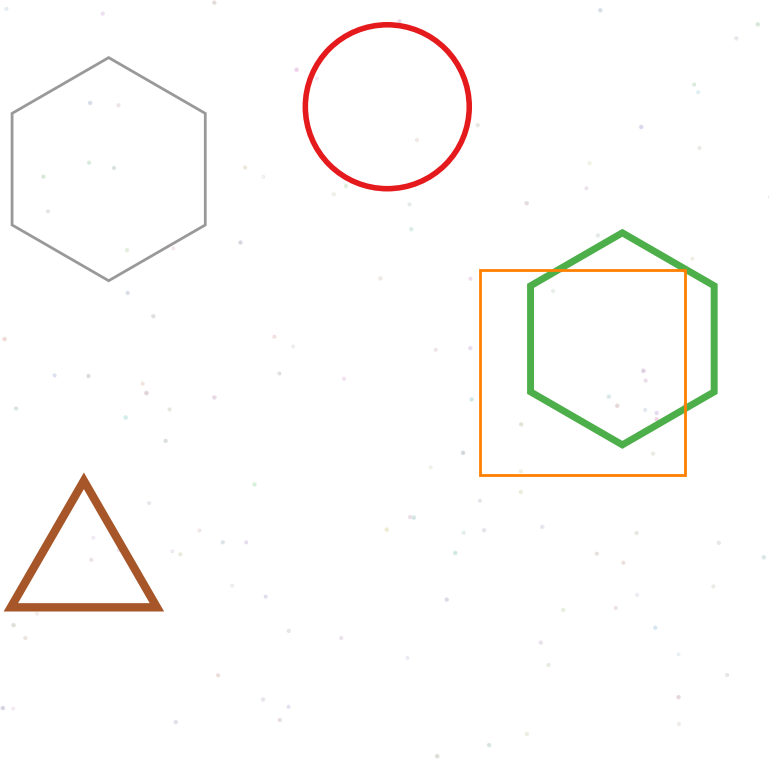[{"shape": "circle", "thickness": 2, "radius": 0.53, "center": [0.503, 0.861]}, {"shape": "hexagon", "thickness": 2.5, "radius": 0.69, "center": [0.808, 0.56]}, {"shape": "square", "thickness": 1, "radius": 0.67, "center": [0.756, 0.516]}, {"shape": "triangle", "thickness": 3, "radius": 0.55, "center": [0.109, 0.266]}, {"shape": "hexagon", "thickness": 1, "radius": 0.72, "center": [0.141, 0.78]}]